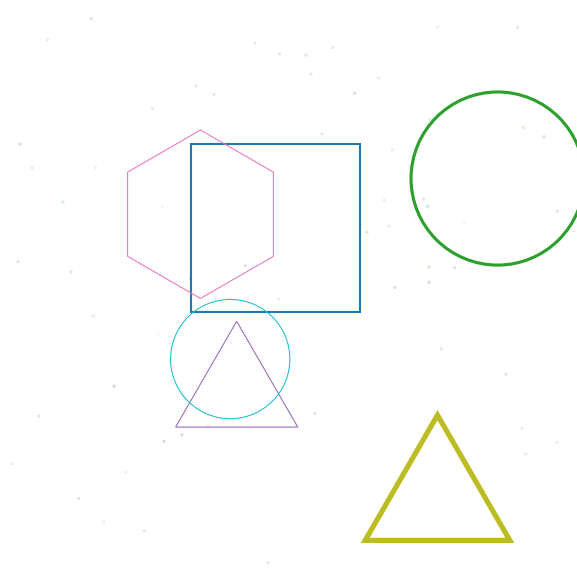[{"shape": "square", "thickness": 1, "radius": 0.73, "center": [0.477, 0.604]}, {"shape": "circle", "thickness": 1.5, "radius": 0.75, "center": [0.862, 0.69]}, {"shape": "triangle", "thickness": 0.5, "radius": 0.61, "center": [0.41, 0.321]}, {"shape": "hexagon", "thickness": 0.5, "radius": 0.73, "center": [0.347, 0.628]}, {"shape": "triangle", "thickness": 2.5, "radius": 0.72, "center": [0.758, 0.136]}, {"shape": "circle", "thickness": 0.5, "radius": 0.52, "center": [0.399, 0.377]}]